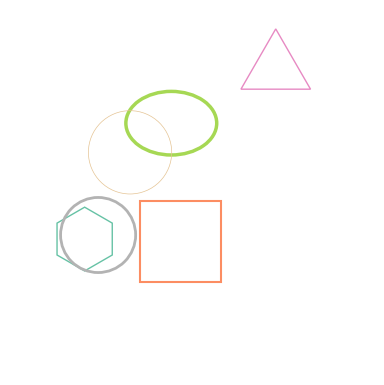[{"shape": "hexagon", "thickness": 1, "radius": 0.41, "center": [0.22, 0.379]}, {"shape": "square", "thickness": 1.5, "radius": 0.53, "center": [0.47, 0.373]}, {"shape": "triangle", "thickness": 1, "radius": 0.52, "center": [0.716, 0.821]}, {"shape": "oval", "thickness": 2.5, "radius": 0.59, "center": [0.445, 0.68]}, {"shape": "circle", "thickness": 0.5, "radius": 0.54, "center": [0.338, 0.604]}, {"shape": "circle", "thickness": 2, "radius": 0.49, "center": [0.255, 0.39]}]